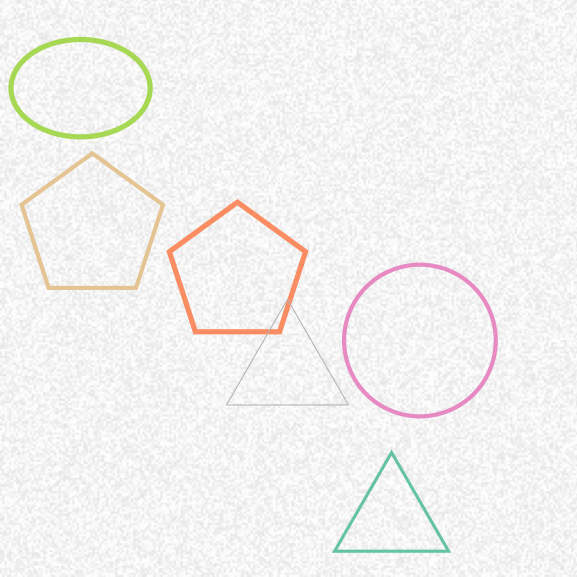[{"shape": "triangle", "thickness": 1.5, "radius": 0.57, "center": [0.678, 0.102]}, {"shape": "pentagon", "thickness": 2.5, "radius": 0.62, "center": [0.411, 0.525]}, {"shape": "circle", "thickness": 2, "radius": 0.66, "center": [0.727, 0.409]}, {"shape": "oval", "thickness": 2.5, "radius": 0.6, "center": [0.139, 0.846]}, {"shape": "pentagon", "thickness": 2, "radius": 0.64, "center": [0.16, 0.605]}, {"shape": "triangle", "thickness": 0.5, "radius": 0.61, "center": [0.498, 0.359]}]